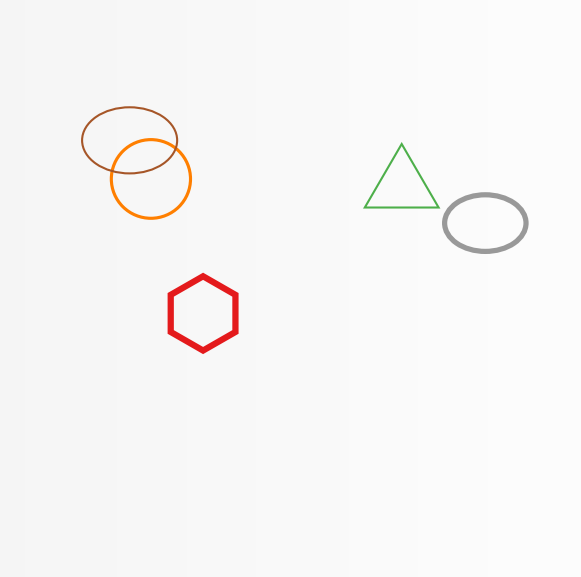[{"shape": "hexagon", "thickness": 3, "radius": 0.32, "center": [0.349, 0.456]}, {"shape": "triangle", "thickness": 1, "radius": 0.37, "center": [0.691, 0.676]}, {"shape": "circle", "thickness": 1.5, "radius": 0.34, "center": [0.26, 0.689]}, {"shape": "oval", "thickness": 1, "radius": 0.41, "center": [0.223, 0.756]}, {"shape": "oval", "thickness": 2.5, "radius": 0.35, "center": [0.835, 0.613]}]